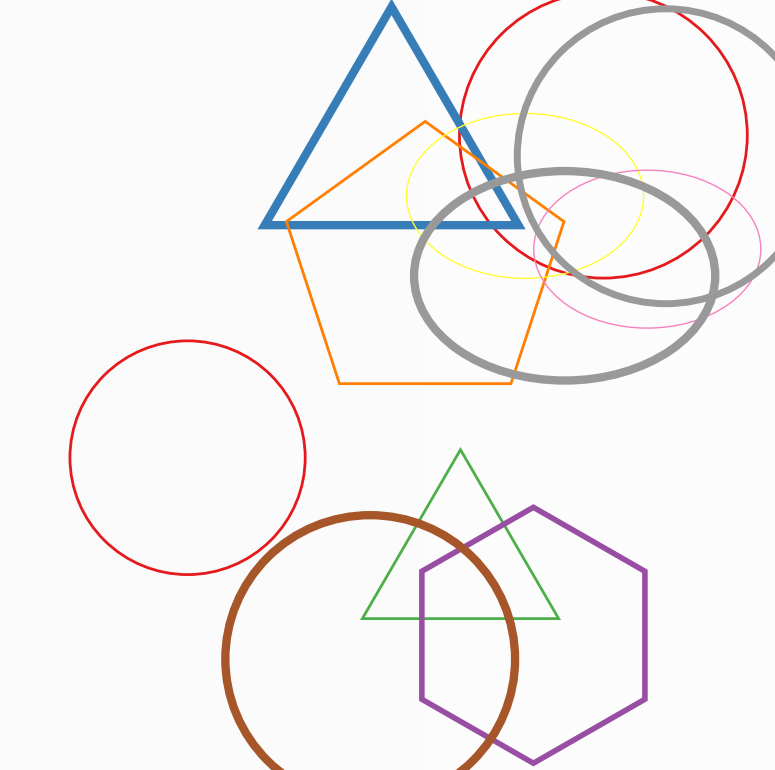[{"shape": "circle", "thickness": 1, "radius": 0.93, "center": [0.779, 0.825]}, {"shape": "circle", "thickness": 1, "radius": 0.76, "center": [0.242, 0.406]}, {"shape": "triangle", "thickness": 3, "radius": 0.94, "center": [0.505, 0.802]}, {"shape": "triangle", "thickness": 1, "radius": 0.73, "center": [0.594, 0.27]}, {"shape": "hexagon", "thickness": 2, "radius": 0.83, "center": [0.688, 0.175]}, {"shape": "pentagon", "thickness": 1, "radius": 0.94, "center": [0.549, 0.654]}, {"shape": "oval", "thickness": 0.5, "radius": 0.76, "center": [0.678, 0.746]}, {"shape": "circle", "thickness": 3, "radius": 0.93, "center": [0.478, 0.144]}, {"shape": "oval", "thickness": 0.5, "radius": 0.73, "center": [0.835, 0.676]}, {"shape": "circle", "thickness": 2.5, "radius": 0.96, "center": [0.859, 0.797]}, {"shape": "oval", "thickness": 3, "radius": 0.97, "center": [0.729, 0.642]}]